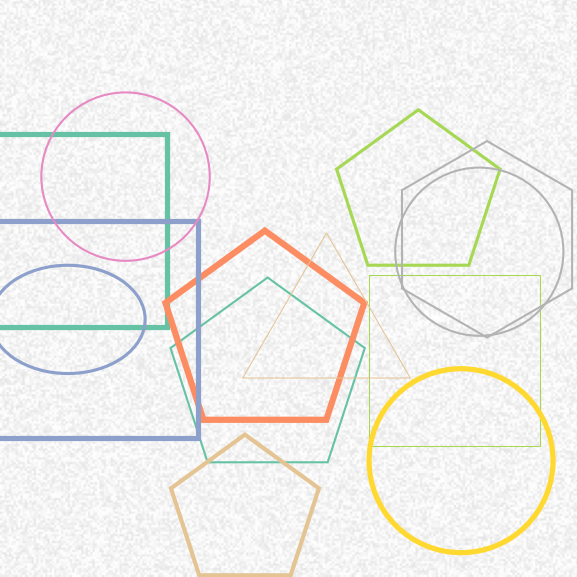[{"shape": "square", "thickness": 2.5, "radius": 0.83, "center": [0.123, 0.6]}, {"shape": "pentagon", "thickness": 1, "radius": 0.88, "center": [0.463, 0.342]}, {"shape": "pentagon", "thickness": 3, "radius": 0.91, "center": [0.459, 0.419]}, {"shape": "oval", "thickness": 1.5, "radius": 0.67, "center": [0.117, 0.446]}, {"shape": "square", "thickness": 2.5, "radius": 0.94, "center": [0.156, 0.429]}, {"shape": "circle", "thickness": 1, "radius": 0.73, "center": [0.217, 0.693]}, {"shape": "pentagon", "thickness": 1.5, "radius": 0.74, "center": [0.724, 0.66]}, {"shape": "square", "thickness": 0.5, "radius": 0.74, "center": [0.786, 0.375]}, {"shape": "circle", "thickness": 2.5, "radius": 0.8, "center": [0.798, 0.201]}, {"shape": "triangle", "thickness": 0.5, "radius": 0.84, "center": [0.565, 0.428]}, {"shape": "pentagon", "thickness": 2, "radius": 0.67, "center": [0.424, 0.112]}, {"shape": "circle", "thickness": 1, "radius": 0.73, "center": [0.83, 0.563]}, {"shape": "hexagon", "thickness": 1, "radius": 0.85, "center": [0.843, 0.585]}]